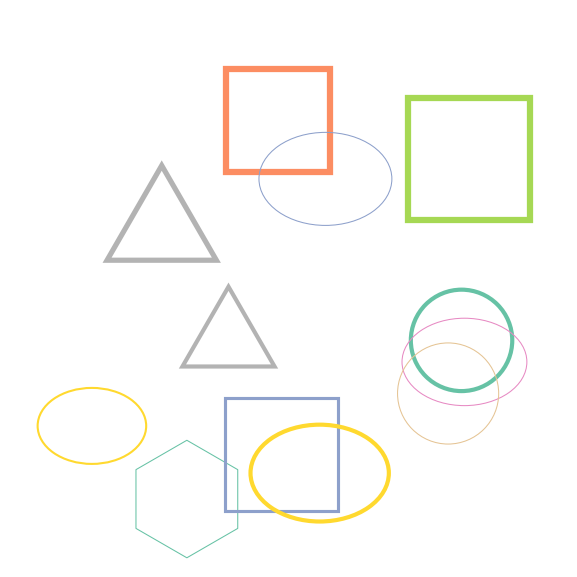[{"shape": "circle", "thickness": 2, "radius": 0.44, "center": [0.799, 0.41]}, {"shape": "hexagon", "thickness": 0.5, "radius": 0.51, "center": [0.324, 0.135]}, {"shape": "square", "thickness": 3, "radius": 0.45, "center": [0.481, 0.79]}, {"shape": "oval", "thickness": 0.5, "radius": 0.58, "center": [0.563, 0.689]}, {"shape": "square", "thickness": 1.5, "radius": 0.49, "center": [0.488, 0.213]}, {"shape": "oval", "thickness": 0.5, "radius": 0.54, "center": [0.804, 0.372]}, {"shape": "square", "thickness": 3, "radius": 0.53, "center": [0.812, 0.724]}, {"shape": "oval", "thickness": 2, "radius": 0.6, "center": [0.554, 0.18]}, {"shape": "oval", "thickness": 1, "radius": 0.47, "center": [0.159, 0.262]}, {"shape": "circle", "thickness": 0.5, "radius": 0.44, "center": [0.776, 0.318]}, {"shape": "triangle", "thickness": 2, "radius": 0.46, "center": [0.396, 0.411]}, {"shape": "triangle", "thickness": 2.5, "radius": 0.55, "center": [0.28, 0.603]}]